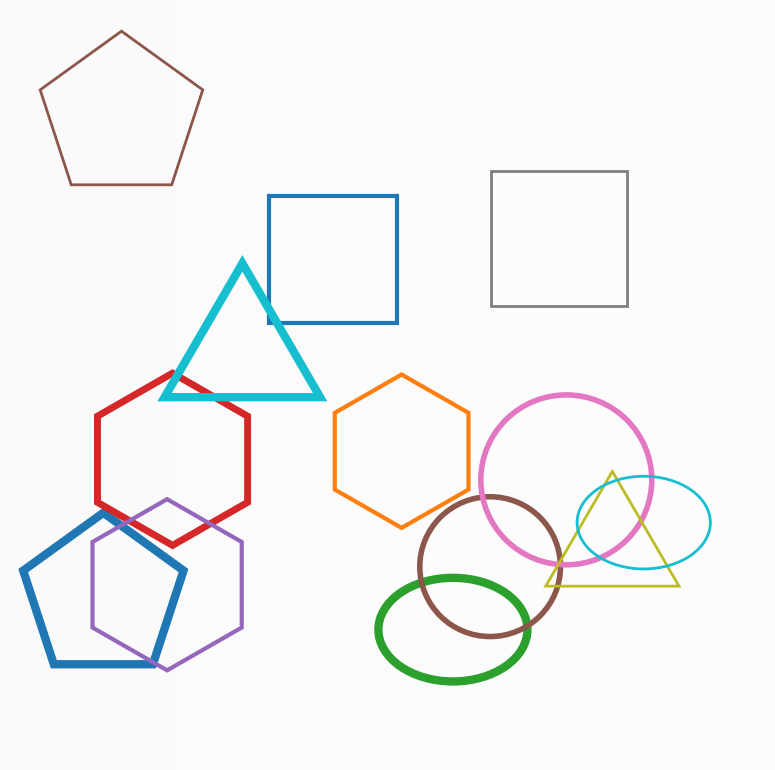[{"shape": "pentagon", "thickness": 3, "radius": 0.54, "center": [0.133, 0.225]}, {"shape": "square", "thickness": 1.5, "radius": 0.41, "center": [0.43, 0.663]}, {"shape": "hexagon", "thickness": 1.5, "radius": 0.5, "center": [0.518, 0.414]}, {"shape": "oval", "thickness": 3, "radius": 0.48, "center": [0.584, 0.182]}, {"shape": "hexagon", "thickness": 2.5, "radius": 0.56, "center": [0.223, 0.404]}, {"shape": "hexagon", "thickness": 1.5, "radius": 0.56, "center": [0.216, 0.241]}, {"shape": "pentagon", "thickness": 1, "radius": 0.55, "center": [0.157, 0.849]}, {"shape": "circle", "thickness": 2, "radius": 0.45, "center": [0.632, 0.264]}, {"shape": "circle", "thickness": 2, "radius": 0.55, "center": [0.731, 0.377]}, {"shape": "square", "thickness": 1, "radius": 0.44, "center": [0.721, 0.69]}, {"shape": "triangle", "thickness": 1, "radius": 0.5, "center": [0.79, 0.288]}, {"shape": "oval", "thickness": 1, "radius": 0.43, "center": [0.831, 0.321]}, {"shape": "triangle", "thickness": 3, "radius": 0.58, "center": [0.313, 0.542]}]